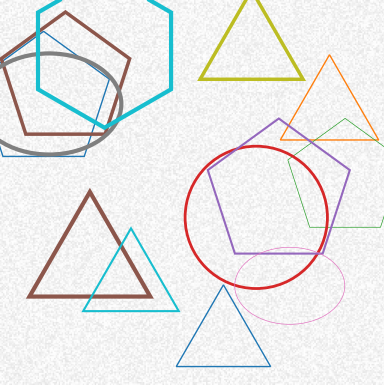[{"shape": "triangle", "thickness": 1, "radius": 0.71, "center": [0.58, 0.119]}, {"shape": "pentagon", "thickness": 1, "radius": 0.9, "center": [0.113, 0.739]}, {"shape": "triangle", "thickness": 1, "radius": 0.74, "center": [0.856, 0.71]}, {"shape": "pentagon", "thickness": 0.5, "radius": 0.78, "center": [0.896, 0.536]}, {"shape": "circle", "thickness": 2, "radius": 0.92, "center": [0.666, 0.435]}, {"shape": "pentagon", "thickness": 1.5, "radius": 0.97, "center": [0.724, 0.498]}, {"shape": "pentagon", "thickness": 2.5, "radius": 0.88, "center": [0.17, 0.793]}, {"shape": "triangle", "thickness": 3, "radius": 0.91, "center": [0.233, 0.32]}, {"shape": "oval", "thickness": 0.5, "radius": 0.71, "center": [0.753, 0.258]}, {"shape": "oval", "thickness": 3, "radius": 0.94, "center": [0.128, 0.73]}, {"shape": "triangle", "thickness": 2.5, "radius": 0.77, "center": [0.653, 0.871]}, {"shape": "hexagon", "thickness": 3, "radius": 1.0, "center": [0.272, 0.868]}, {"shape": "triangle", "thickness": 1.5, "radius": 0.72, "center": [0.34, 0.264]}]